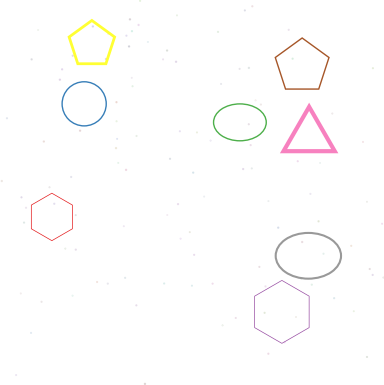[{"shape": "hexagon", "thickness": 0.5, "radius": 0.31, "center": [0.135, 0.437]}, {"shape": "circle", "thickness": 1, "radius": 0.29, "center": [0.219, 0.73]}, {"shape": "oval", "thickness": 1, "radius": 0.34, "center": [0.623, 0.682]}, {"shape": "hexagon", "thickness": 0.5, "radius": 0.41, "center": [0.732, 0.19]}, {"shape": "pentagon", "thickness": 2, "radius": 0.31, "center": [0.239, 0.885]}, {"shape": "pentagon", "thickness": 1, "radius": 0.37, "center": [0.785, 0.828]}, {"shape": "triangle", "thickness": 3, "radius": 0.38, "center": [0.803, 0.646]}, {"shape": "oval", "thickness": 1.5, "radius": 0.42, "center": [0.801, 0.336]}]